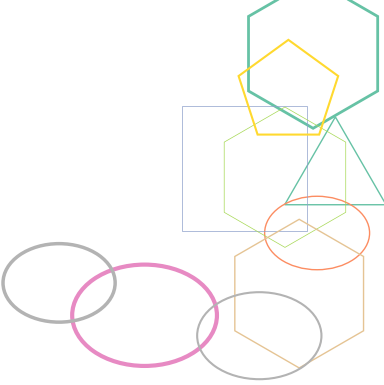[{"shape": "hexagon", "thickness": 2, "radius": 0.97, "center": [0.813, 0.861]}, {"shape": "triangle", "thickness": 1, "radius": 0.76, "center": [0.871, 0.544]}, {"shape": "oval", "thickness": 1, "radius": 0.68, "center": [0.824, 0.395]}, {"shape": "square", "thickness": 0.5, "radius": 0.81, "center": [0.635, 0.562]}, {"shape": "oval", "thickness": 3, "radius": 0.94, "center": [0.375, 0.181]}, {"shape": "hexagon", "thickness": 0.5, "radius": 0.91, "center": [0.74, 0.54]}, {"shape": "pentagon", "thickness": 1.5, "radius": 0.68, "center": [0.749, 0.76]}, {"shape": "hexagon", "thickness": 1, "radius": 0.97, "center": [0.777, 0.237]}, {"shape": "oval", "thickness": 1.5, "radius": 0.81, "center": [0.674, 0.128]}, {"shape": "oval", "thickness": 2.5, "radius": 0.73, "center": [0.153, 0.265]}]